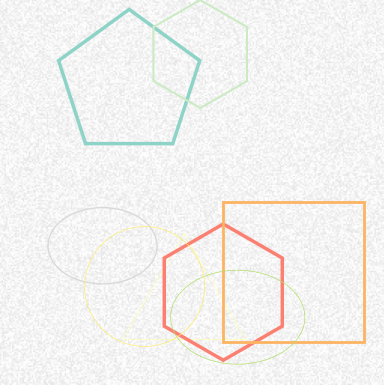[{"shape": "pentagon", "thickness": 2.5, "radius": 0.96, "center": [0.335, 0.783]}, {"shape": "triangle", "thickness": 0.5, "radius": 0.92, "center": [0.478, 0.21]}, {"shape": "hexagon", "thickness": 2.5, "radius": 0.88, "center": [0.58, 0.241]}, {"shape": "square", "thickness": 2, "radius": 0.91, "center": [0.763, 0.293]}, {"shape": "oval", "thickness": 0.5, "radius": 0.87, "center": [0.617, 0.176]}, {"shape": "oval", "thickness": 1, "radius": 0.71, "center": [0.266, 0.362]}, {"shape": "hexagon", "thickness": 1.5, "radius": 0.7, "center": [0.52, 0.86]}, {"shape": "circle", "thickness": 0.5, "radius": 0.78, "center": [0.376, 0.256]}]